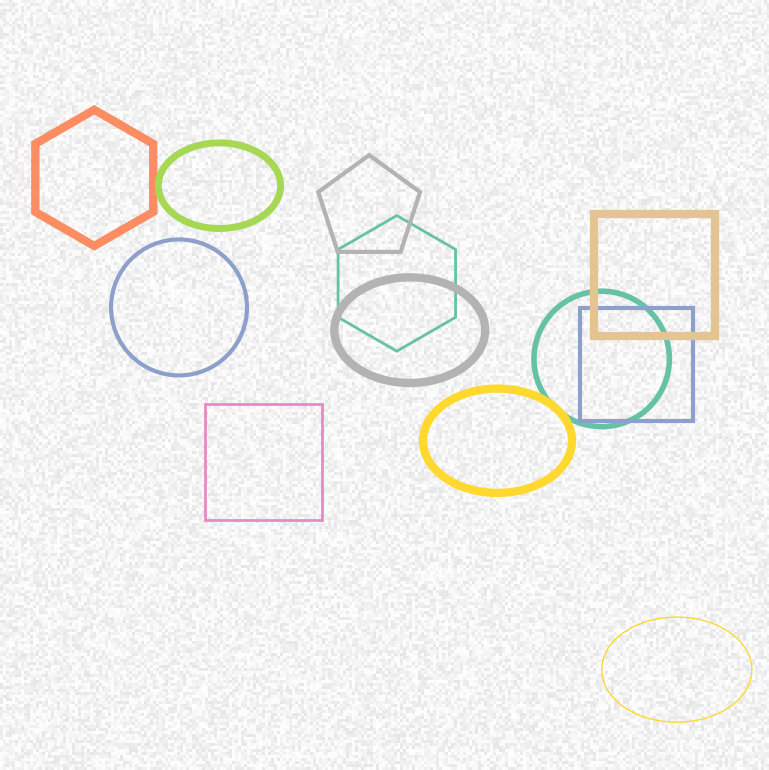[{"shape": "hexagon", "thickness": 1, "radius": 0.44, "center": [0.515, 0.632]}, {"shape": "circle", "thickness": 2, "radius": 0.44, "center": [0.781, 0.534]}, {"shape": "hexagon", "thickness": 3, "radius": 0.44, "center": [0.122, 0.769]}, {"shape": "circle", "thickness": 1.5, "radius": 0.44, "center": [0.232, 0.601]}, {"shape": "square", "thickness": 1.5, "radius": 0.37, "center": [0.827, 0.526]}, {"shape": "square", "thickness": 1, "radius": 0.38, "center": [0.342, 0.4]}, {"shape": "oval", "thickness": 2.5, "radius": 0.4, "center": [0.285, 0.759]}, {"shape": "oval", "thickness": 3, "radius": 0.48, "center": [0.646, 0.428]}, {"shape": "oval", "thickness": 0.5, "radius": 0.49, "center": [0.879, 0.13]}, {"shape": "square", "thickness": 3, "radius": 0.4, "center": [0.85, 0.643]}, {"shape": "oval", "thickness": 3, "radius": 0.49, "center": [0.532, 0.571]}, {"shape": "pentagon", "thickness": 1.5, "radius": 0.35, "center": [0.479, 0.729]}]